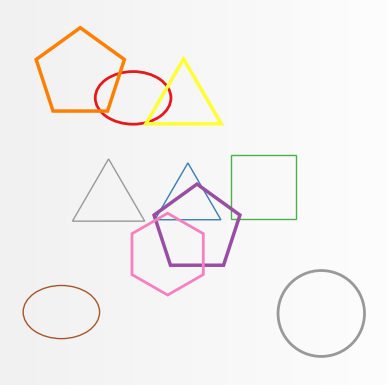[{"shape": "oval", "thickness": 2, "radius": 0.49, "center": [0.343, 0.746]}, {"shape": "triangle", "thickness": 1, "radius": 0.49, "center": [0.485, 0.478]}, {"shape": "square", "thickness": 1, "radius": 0.42, "center": [0.679, 0.514]}, {"shape": "pentagon", "thickness": 2.5, "radius": 0.58, "center": [0.508, 0.405]}, {"shape": "pentagon", "thickness": 2.5, "radius": 0.6, "center": [0.207, 0.808]}, {"shape": "triangle", "thickness": 2.5, "radius": 0.56, "center": [0.474, 0.735]}, {"shape": "oval", "thickness": 1, "radius": 0.49, "center": [0.158, 0.189]}, {"shape": "hexagon", "thickness": 2, "radius": 0.53, "center": [0.433, 0.34]}, {"shape": "circle", "thickness": 2, "radius": 0.56, "center": [0.829, 0.186]}, {"shape": "triangle", "thickness": 1, "radius": 0.54, "center": [0.28, 0.479]}]